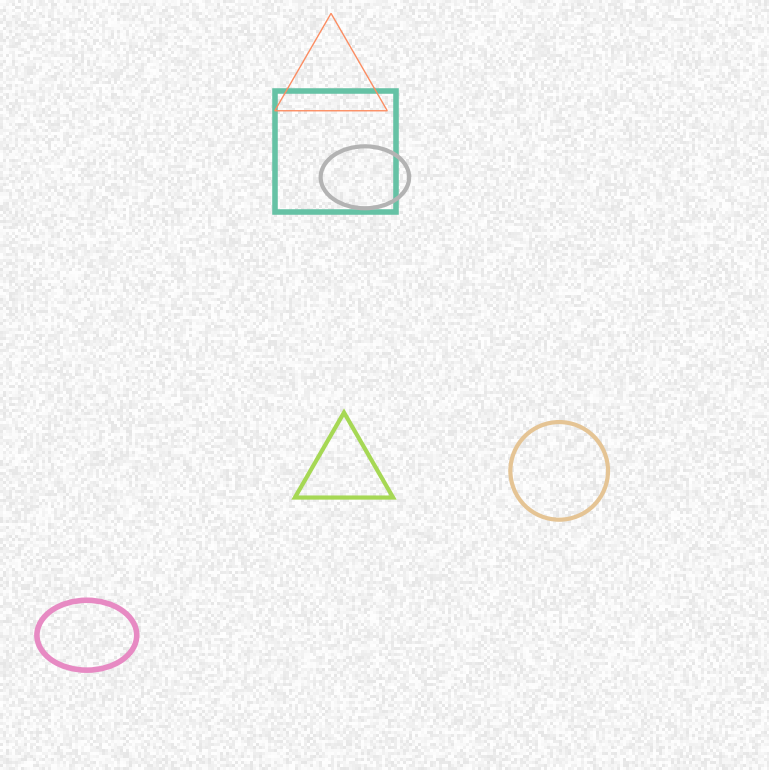[{"shape": "square", "thickness": 2, "radius": 0.39, "center": [0.436, 0.804]}, {"shape": "triangle", "thickness": 0.5, "radius": 0.42, "center": [0.43, 0.898]}, {"shape": "oval", "thickness": 2, "radius": 0.32, "center": [0.113, 0.175]}, {"shape": "triangle", "thickness": 1.5, "radius": 0.37, "center": [0.447, 0.391]}, {"shape": "circle", "thickness": 1.5, "radius": 0.32, "center": [0.726, 0.388]}, {"shape": "oval", "thickness": 1.5, "radius": 0.29, "center": [0.474, 0.77]}]